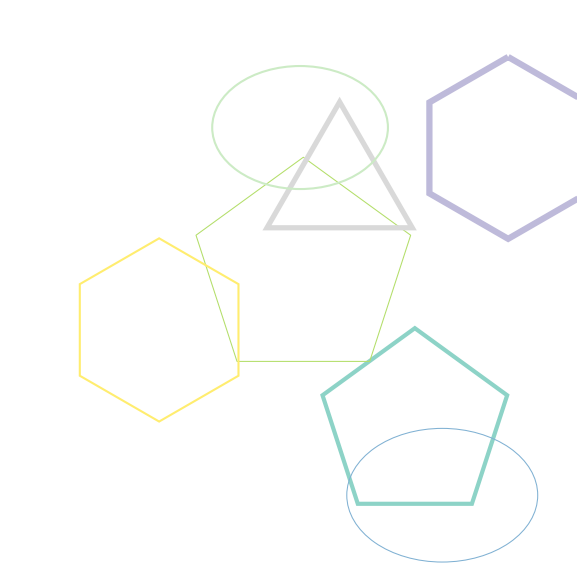[{"shape": "pentagon", "thickness": 2, "radius": 0.84, "center": [0.718, 0.263]}, {"shape": "hexagon", "thickness": 3, "radius": 0.79, "center": [0.88, 0.743]}, {"shape": "oval", "thickness": 0.5, "radius": 0.83, "center": [0.766, 0.142]}, {"shape": "pentagon", "thickness": 0.5, "radius": 0.98, "center": [0.525, 0.531]}, {"shape": "triangle", "thickness": 2.5, "radius": 0.73, "center": [0.588, 0.677]}, {"shape": "oval", "thickness": 1, "radius": 0.76, "center": [0.52, 0.778]}, {"shape": "hexagon", "thickness": 1, "radius": 0.79, "center": [0.276, 0.428]}]